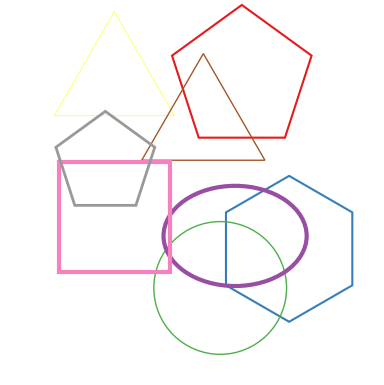[{"shape": "pentagon", "thickness": 1.5, "radius": 0.95, "center": [0.628, 0.797]}, {"shape": "hexagon", "thickness": 1.5, "radius": 0.95, "center": [0.751, 0.354]}, {"shape": "circle", "thickness": 1, "radius": 0.86, "center": [0.572, 0.252]}, {"shape": "oval", "thickness": 3, "radius": 0.93, "center": [0.611, 0.387]}, {"shape": "triangle", "thickness": 0.5, "radius": 0.9, "center": [0.297, 0.79]}, {"shape": "triangle", "thickness": 1, "radius": 0.92, "center": [0.528, 0.676]}, {"shape": "square", "thickness": 3, "radius": 0.72, "center": [0.297, 0.436]}, {"shape": "pentagon", "thickness": 2, "radius": 0.67, "center": [0.274, 0.576]}]